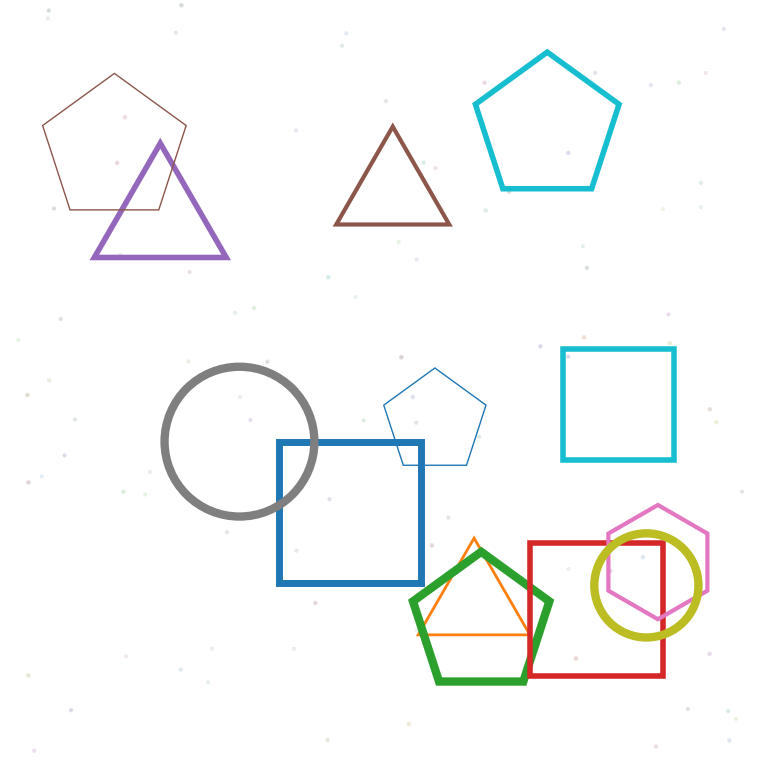[{"shape": "pentagon", "thickness": 0.5, "radius": 0.35, "center": [0.565, 0.452]}, {"shape": "square", "thickness": 2.5, "radius": 0.46, "center": [0.454, 0.334]}, {"shape": "triangle", "thickness": 1, "radius": 0.42, "center": [0.616, 0.217]}, {"shape": "pentagon", "thickness": 3, "radius": 0.47, "center": [0.625, 0.19]}, {"shape": "square", "thickness": 2, "radius": 0.43, "center": [0.775, 0.208]}, {"shape": "triangle", "thickness": 2, "radius": 0.49, "center": [0.208, 0.715]}, {"shape": "triangle", "thickness": 1.5, "radius": 0.42, "center": [0.51, 0.751]}, {"shape": "pentagon", "thickness": 0.5, "radius": 0.49, "center": [0.149, 0.807]}, {"shape": "hexagon", "thickness": 1.5, "radius": 0.37, "center": [0.854, 0.27]}, {"shape": "circle", "thickness": 3, "radius": 0.49, "center": [0.311, 0.426]}, {"shape": "circle", "thickness": 3, "radius": 0.34, "center": [0.839, 0.24]}, {"shape": "square", "thickness": 2, "radius": 0.36, "center": [0.803, 0.475]}, {"shape": "pentagon", "thickness": 2, "radius": 0.49, "center": [0.711, 0.834]}]